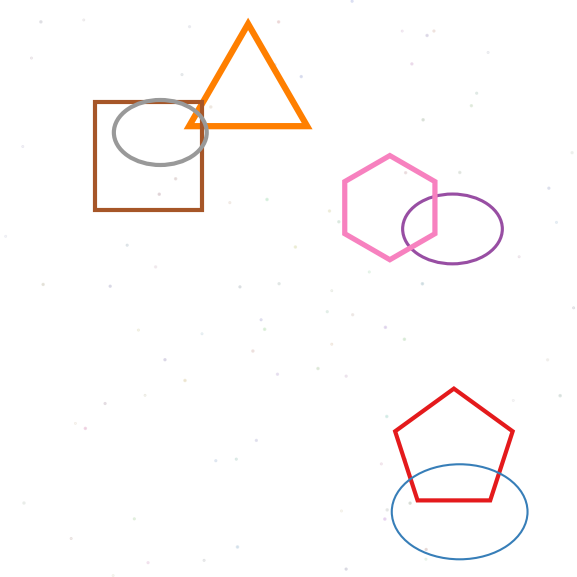[{"shape": "pentagon", "thickness": 2, "radius": 0.53, "center": [0.786, 0.219]}, {"shape": "oval", "thickness": 1, "radius": 0.59, "center": [0.796, 0.113]}, {"shape": "oval", "thickness": 1.5, "radius": 0.43, "center": [0.784, 0.603]}, {"shape": "triangle", "thickness": 3, "radius": 0.59, "center": [0.43, 0.84]}, {"shape": "square", "thickness": 2, "radius": 0.46, "center": [0.258, 0.729]}, {"shape": "hexagon", "thickness": 2.5, "radius": 0.45, "center": [0.675, 0.64]}, {"shape": "oval", "thickness": 2, "radius": 0.4, "center": [0.278, 0.77]}]